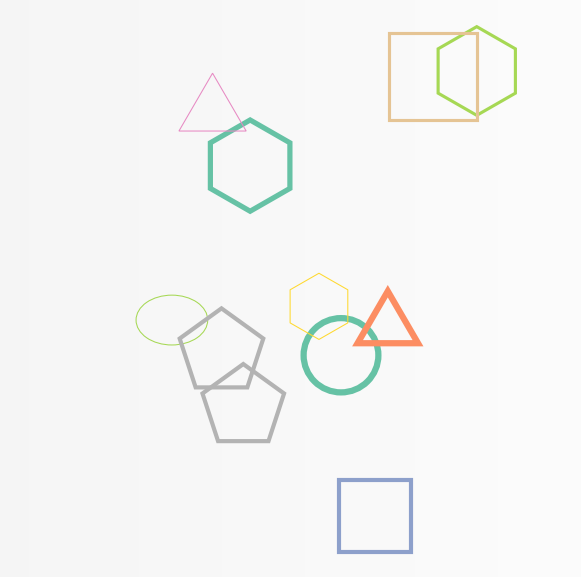[{"shape": "circle", "thickness": 3, "radius": 0.32, "center": [0.587, 0.384]}, {"shape": "hexagon", "thickness": 2.5, "radius": 0.39, "center": [0.43, 0.712]}, {"shape": "triangle", "thickness": 3, "radius": 0.3, "center": [0.667, 0.435]}, {"shape": "square", "thickness": 2, "radius": 0.31, "center": [0.645, 0.105]}, {"shape": "triangle", "thickness": 0.5, "radius": 0.33, "center": [0.366, 0.806]}, {"shape": "oval", "thickness": 0.5, "radius": 0.31, "center": [0.296, 0.445]}, {"shape": "hexagon", "thickness": 1.5, "radius": 0.38, "center": [0.82, 0.876]}, {"shape": "hexagon", "thickness": 0.5, "radius": 0.29, "center": [0.549, 0.469]}, {"shape": "square", "thickness": 1.5, "radius": 0.38, "center": [0.746, 0.867]}, {"shape": "pentagon", "thickness": 2, "radius": 0.38, "center": [0.381, 0.39]}, {"shape": "pentagon", "thickness": 2, "radius": 0.37, "center": [0.419, 0.295]}]